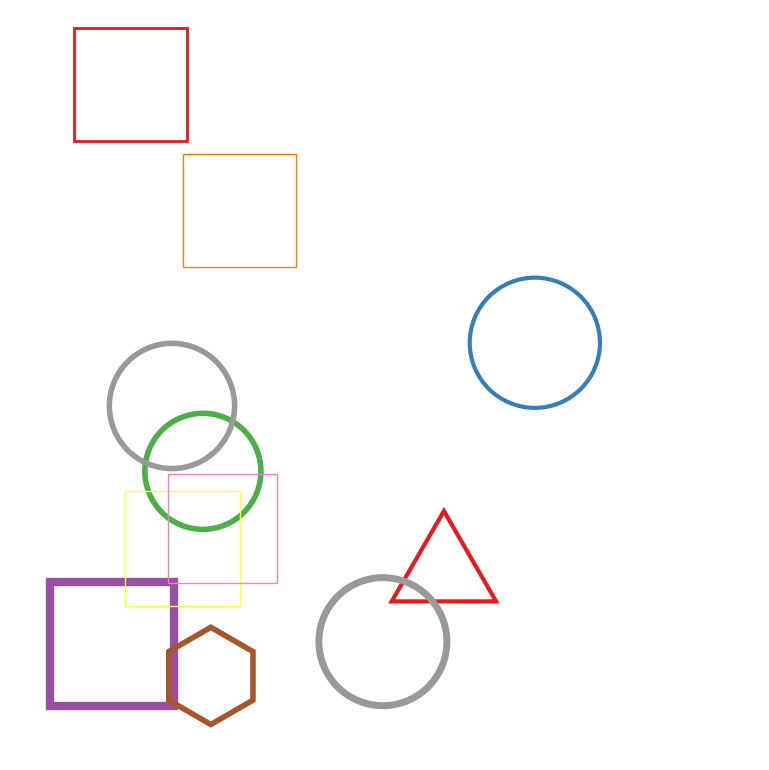[{"shape": "triangle", "thickness": 1.5, "radius": 0.39, "center": [0.577, 0.258]}, {"shape": "square", "thickness": 1, "radius": 0.36, "center": [0.17, 0.89]}, {"shape": "circle", "thickness": 1.5, "radius": 0.42, "center": [0.695, 0.555]}, {"shape": "circle", "thickness": 2, "radius": 0.38, "center": [0.264, 0.388]}, {"shape": "square", "thickness": 3, "radius": 0.4, "center": [0.145, 0.164]}, {"shape": "square", "thickness": 0.5, "radius": 0.37, "center": [0.311, 0.727]}, {"shape": "square", "thickness": 0.5, "radius": 0.37, "center": [0.237, 0.287]}, {"shape": "hexagon", "thickness": 2, "radius": 0.32, "center": [0.274, 0.122]}, {"shape": "square", "thickness": 0.5, "radius": 0.35, "center": [0.289, 0.314]}, {"shape": "circle", "thickness": 2, "radius": 0.41, "center": [0.223, 0.473]}, {"shape": "circle", "thickness": 2.5, "radius": 0.42, "center": [0.497, 0.167]}]